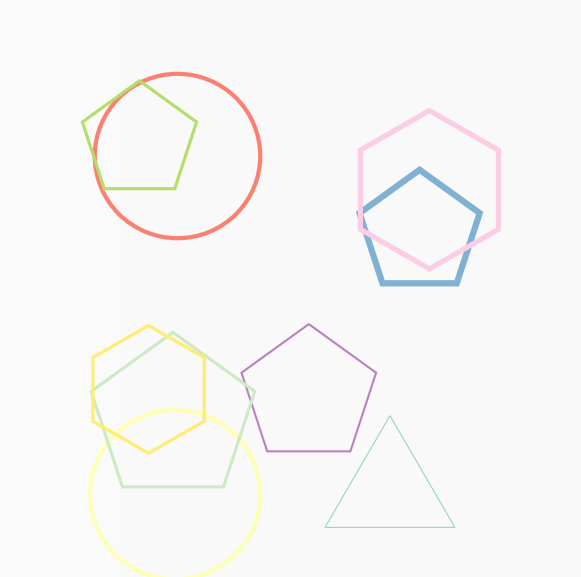[{"shape": "triangle", "thickness": 0.5, "radius": 0.65, "center": [0.671, 0.15]}, {"shape": "circle", "thickness": 2, "radius": 0.73, "center": [0.301, 0.143]}, {"shape": "circle", "thickness": 2, "radius": 0.71, "center": [0.305, 0.729]}, {"shape": "pentagon", "thickness": 3, "radius": 0.54, "center": [0.722, 0.596]}, {"shape": "pentagon", "thickness": 1.5, "radius": 0.52, "center": [0.24, 0.756]}, {"shape": "hexagon", "thickness": 2.5, "radius": 0.69, "center": [0.739, 0.671]}, {"shape": "pentagon", "thickness": 1, "radius": 0.61, "center": [0.531, 0.316]}, {"shape": "pentagon", "thickness": 1.5, "radius": 0.74, "center": [0.298, 0.276]}, {"shape": "hexagon", "thickness": 1.5, "radius": 0.55, "center": [0.256, 0.325]}]